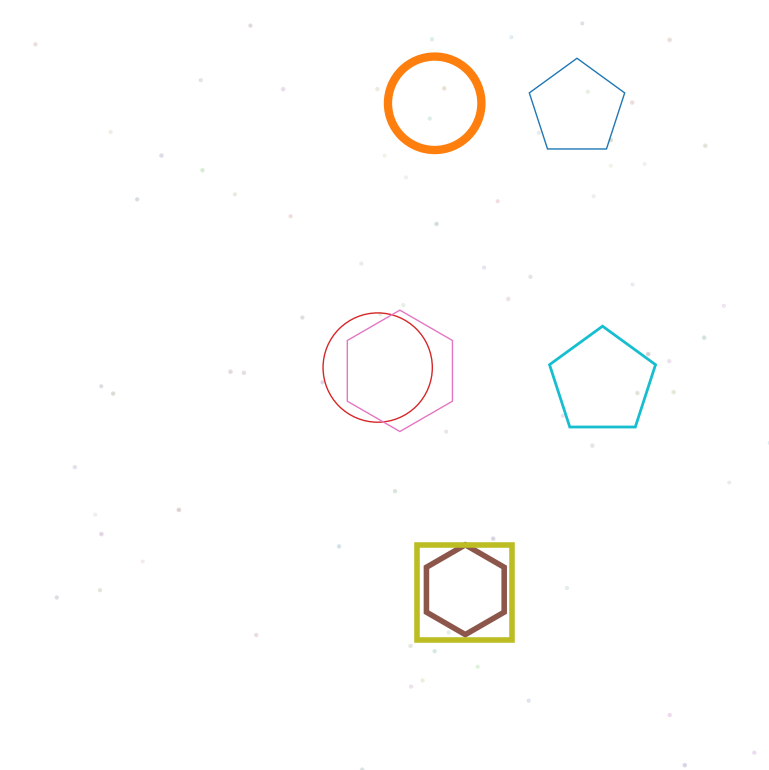[{"shape": "pentagon", "thickness": 0.5, "radius": 0.33, "center": [0.749, 0.859]}, {"shape": "circle", "thickness": 3, "radius": 0.3, "center": [0.565, 0.866]}, {"shape": "circle", "thickness": 0.5, "radius": 0.35, "center": [0.491, 0.523]}, {"shape": "hexagon", "thickness": 2, "radius": 0.29, "center": [0.604, 0.234]}, {"shape": "hexagon", "thickness": 0.5, "radius": 0.39, "center": [0.519, 0.518]}, {"shape": "square", "thickness": 2, "radius": 0.31, "center": [0.603, 0.23]}, {"shape": "pentagon", "thickness": 1, "radius": 0.36, "center": [0.783, 0.504]}]